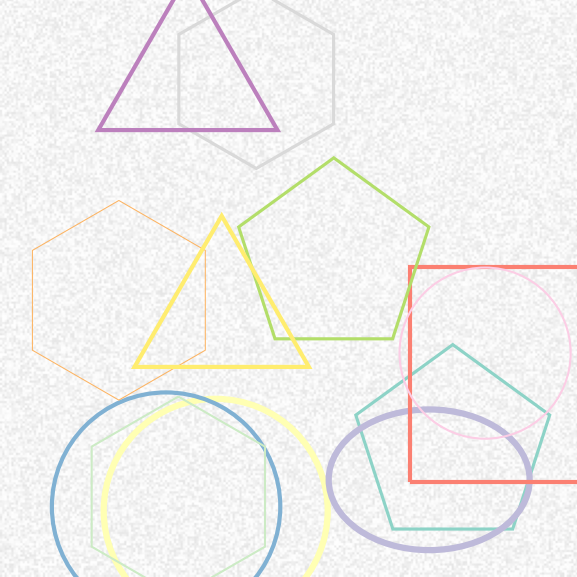[{"shape": "pentagon", "thickness": 1.5, "radius": 0.88, "center": [0.784, 0.226]}, {"shape": "circle", "thickness": 3, "radius": 0.97, "center": [0.374, 0.115]}, {"shape": "oval", "thickness": 3, "radius": 0.87, "center": [0.743, 0.168]}, {"shape": "square", "thickness": 2, "radius": 0.93, "center": [0.896, 0.351]}, {"shape": "circle", "thickness": 2, "radius": 0.99, "center": [0.288, 0.122]}, {"shape": "hexagon", "thickness": 0.5, "radius": 0.86, "center": [0.206, 0.479]}, {"shape": "pentagon", "thickness": 1.5, "radius": 0.87, "center": [0.578, 0.553]}, {"shape": "circle", "thickness": 1, "radius": 0.74, "center": [0.84, 0.388]}, {"shape": "hexagon", "thickness": 1.5, "radius": 0.77, "center": [0.444, 0.862]}, {"shape": "triangle", "thickness": 2, "radius": 0.9, "center": [0.325, 0.863]}, {"shape": "hexagon", "thickness": 1, "radius": 0.87, "center": [0.309, 0.139]}, {"shape": "triangle", "thickness": 2, "radius": 0.87, "center": [0.384, 0.451]}]